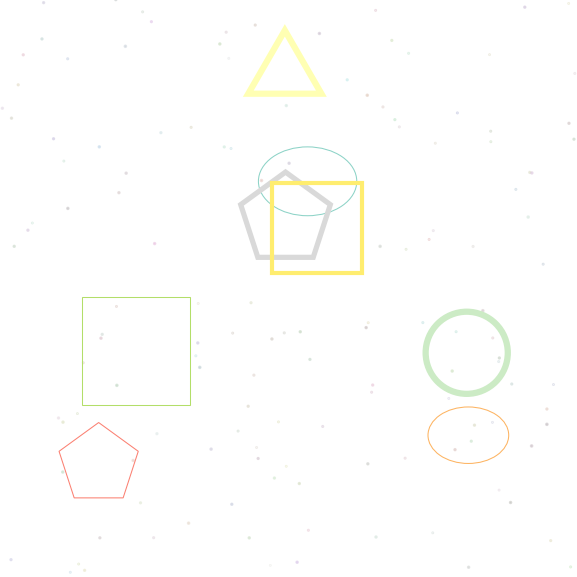[{"shape": "oval", "thickness": 0.5, "radius": 0.43, "center": [0.533, 0.685]}, {"shape": "triangle", "thickness": 3, "radius": 0.37, "center": [0.493, 0.873]}, {"shape": "pentagon", "thickness": 0.5, "radius": 0.36, "center": [0.171, 0.195]}, {"shape": "oval", "thickness": 0.5, "radius": 0.35, "center": [0.811, 0.246]}, {"shape": "square", "thickness": 0.5, "radius": 0.47, "center": [0.236, 0.392]}, {"shape": "pentagon", "thickness": 2.5, "radius": 0.41, "center": [0.494, 0.62]}, {"shape": "circle", "thickness": 3, "radius": 0.36, "center": [0.808, 0.388]}, {"shape": "square", "thickness": 2, "radius": 0.39, "center": [0.549, 0.604]}]